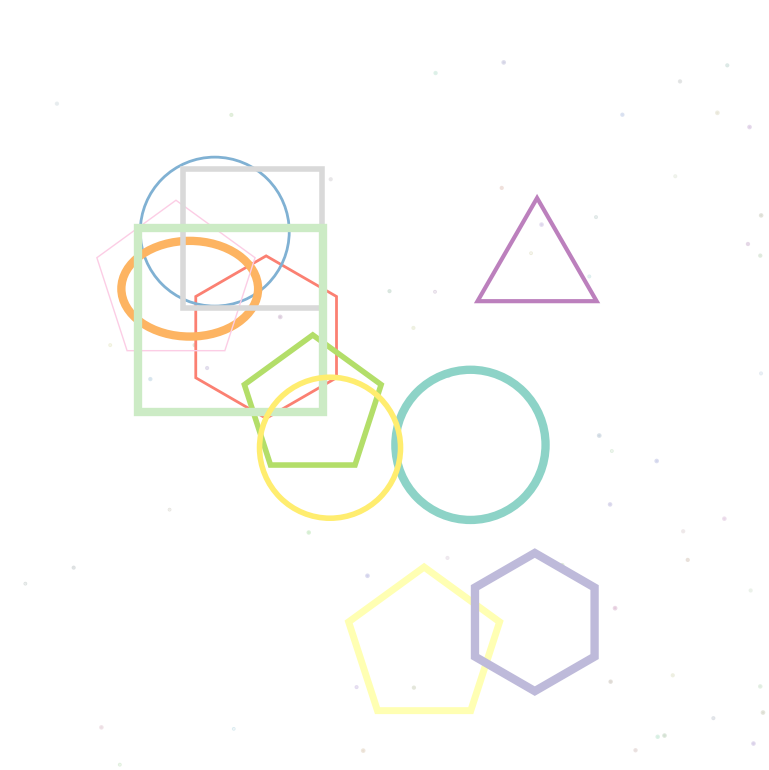[{"shape": "circle", "thickness": 3, "radius": 0.49, "center": [0.611, 0.422]}, {"shape": "pentagon", "thickness": 2.5, "radius": 0.52, "center": [0.551, 0.16]}, {"shape": "hexagon", "thickness": 3, "radius": 0.45, "center": [0.695, 0.192]}, {"shape": "hexagon", "thickness": 1, "radius": 0.53, "center": [0.346, 0.562]}, {"shape": "circle", "thickness": 1, "radius": 0.48, "center": [0.279, 0.699]}, {"shape": "oval", "thickness": 3, "radius": 0.44, "center": [0.246, 0.625]}, {"shape": "pentagon", "thickness": 2, "radius": 0.47, "center": [0.406, 0.472]}, {"shape": "pentagon", "thickness": 0.5, "radius": 0.54, "center": [0.229, 0.632]}, {"shape": "square", "thickness": 2, "radius": 0.45, "center": [0.328, 0.69]}, {"shape": "triangle", "thickness": 1.5, "radius": 0.45, "center": [0.697, 0.654]}, {"shape": "square", "thickness": 3, "radius": 0.6, "center": [0.3, 0.584]}, {"shape": "circle", "thickness": 2, "radius": 0.46, "center": [0.429, 0.419]}]